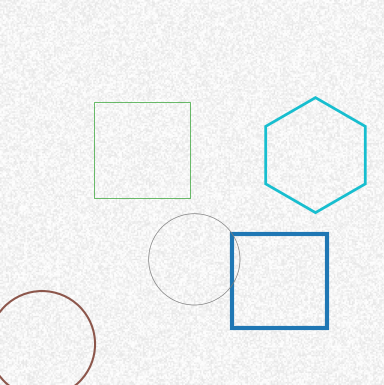[{"shape": "square", "thickness": 3, "radius": 0.62, "center": [0.727, 0.27]}, {"shape": "square", "thickness": 0.5, "radius": 0.62, "center": [0.368, 0.609]}, {"shape": "circle", "thickness": 1.5, "radius": 0.69, "center": [0.109, 0.106]}, {"shape": "circle", "thickness": 0.5, "radius": 0.59, "center": [0.505, 0.326]}, {"shape": "hexagon", "thickness": 2, "radius": 0.75, "center": [0.819, 0.597]}]